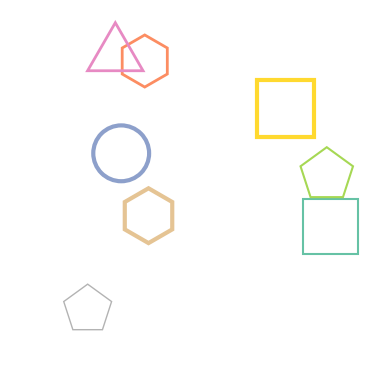[{"shape": "square", "thickness": 1.5, "radius": 0.36, "center": [0.859, 0.412]}, {"shape": "hexagon", "thickness": 2, "radius": 0.34, "center": [0.376, 0.842]}, {"shape": "circle", "thickness": 3, "radius": 0.36, "center": [0.315, 0.602]}, {"shape": "triangle", "thickness": 2, "radius": 0.42, "center": [0.3, 0.858]}, {"shape": "pentagon", "thickness": 1.5, "radius": 0.36, "center": [0.849, 0.546]}, {"shape": "square", "thickness": 3, "radius": 0.37, "center": [0.742, 0.719]}, {"shape": "hexagon", "thickness": 3, "radius": 0.36, "center": [0.386, 0.44]}, {"shape": "pentagon", "thickness": 1, "radius": 0.33, "center": [0.228, 0.197]}]